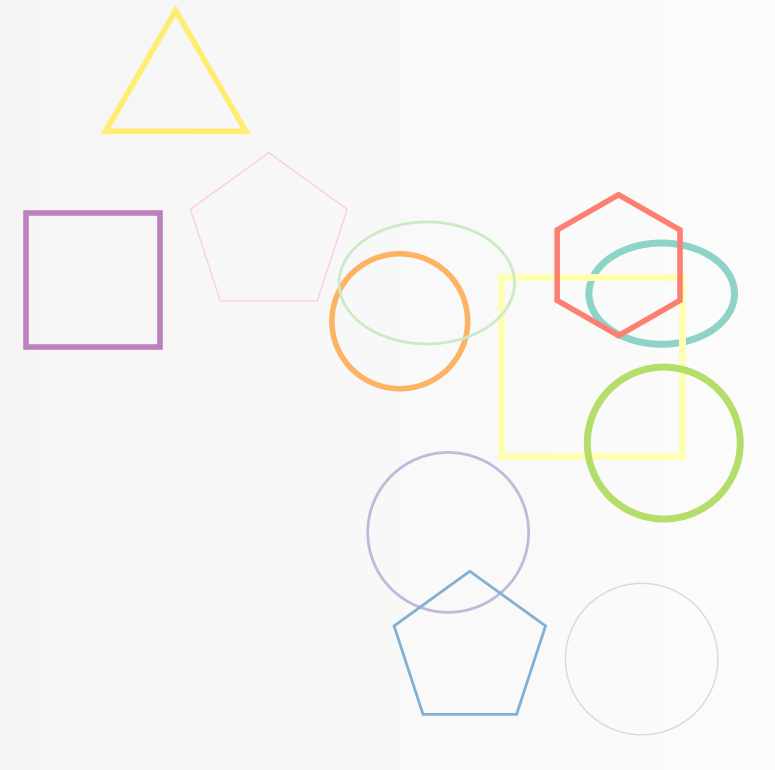[{"shape": "oval", "thickness": 2.5, "radius": 0.47, "center": [0.854, 0.619]}, {"shape": "square", "thickness": 2.5, "radius": 0.58, "center": [0.763, 0.524]}, {"shape": "circle", "thickness": 1, "radius": 0.52, "center": [0.578, 0.309]}, {"shape": "hexagon", "thickness": 2, "radius": 0.46, "center": [0.798, 0.656]}, {"shape": "pentagon", "thickness": 1, "radius": 0.51, "center": [0.606, 0.155]}, {"shape": "circle", "thickness": 2, "radius": 0.44, "center": [0.516, 0.583]}, {"shape": "circle", "thickness": 2.5, "radius": 0.49, "center": [0.856, 0.425]}, {"shape": "pentagon", "thickness": 0.5, "radius": 0.53, "center": [0.347, 0.695]}, {"shape": "circle", "thickness": 0.5, "radius": 0.49, "center": [0.828, 0.144]}, {"shape": "square", "thickness": 2, "radius": 0.43, "center": [0.12, 0.636]}, {"shape": "oval", "thickness": 1, "radius": 0.57, "center": [0.551, 0.633]}, {"shape": "triangle", "thickness": 2, "radius": 0.52, "center": [0.227, 0.882]}]